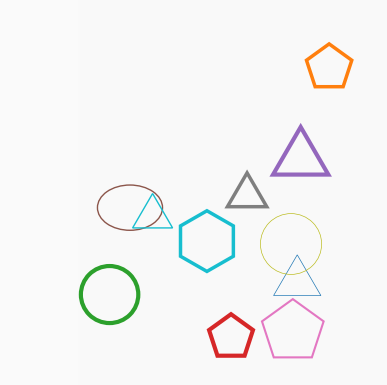[{"shape": "triangle", "thickness": 0.5, "radius": 0.35, "center": [0.767, 0.268]}, {"shape": "pentagon", "thickness": 2.5, "radius": 0.31, "center": [0.849, 0.824]}, {"shape": "circle", "thickness": 3, "radius": 0.37, "center": [0.283, 0.235]}, {"shape": "pentagon", "thickness": 3, "radius": 0.3, "center": [0.596, 0.124]}, {"shape": "triangle", "thickness": 3, "radius": 0.41, "center": [0.776, 0.588]}, {"shape": "oval", "thickness": 1, "radius": 0.42, "center": [0.335, 0.461]}, {"shape": "pentagon", "thickness": 1.5, "radius": 0.42, "center": [0.756, 0.139]}, {"shape": "triangle", "thickness": 2.5, "radius": 0.29, "center": [0.638, 0.492]}, {"shape": "circle", "thickness": 0.5, "radius": 0.39, "center": [0.751, 0.366]}, {"shape": "hexagon", "thickness": 2.5, "radius": 0.39, "center": [0.534, 0.374]}, {"shape": "triangle", "thickness": 1, "radius": 0.3, "center": [0.394, 0.438]}]